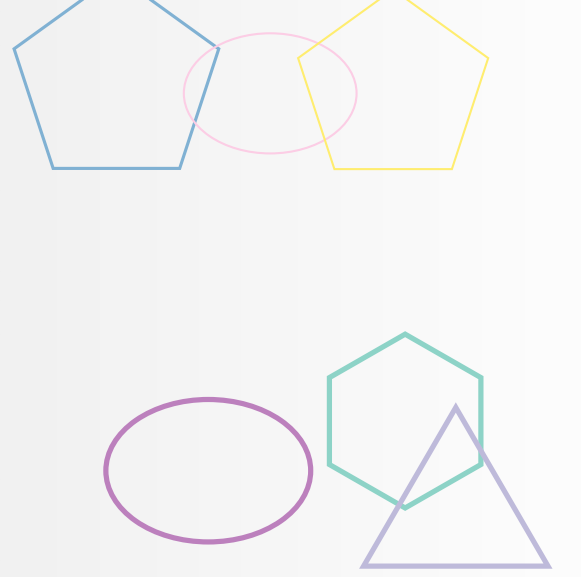[{"shape": "hexagon", "thickness": 2.5, "radius": 0.75, "center": [0.697, 0.27]}, {"shape": "triangle", "thickness": 2.5, "radius": 0.92, "center": [0.784, 0.11]}, {"shape": "pentagon", "thickness": 1.5, "radius": 0.93, "center": [0.2, 0.857]}, {"shape": "oval", "thickness": 1, "radius": 0.74, "center": [0.465, 0.837]}, {"shape": "oval", "thickness": 2.5, "radius": 0.88, "center": [0.358, 0.184]}, {"shape": "pentagon", "thickness": 1, "radius": 0.86, "center": [0.676, 0.845]}]